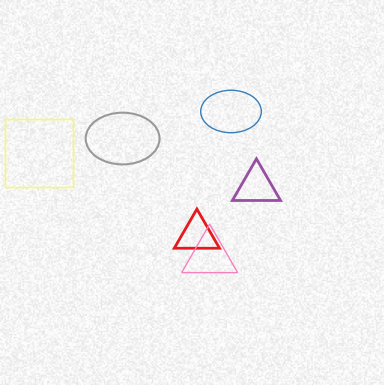[{"shape": "triangle", "thickness": 2, "radius": 0.34, "center": [0.511, 0.389]}, {"shape": "oval", "thickness": 1, "radius": 0.39, "center": [0.6, 0.71]}, {"shape": "triangle", "thickness": 2, "radius": 0.36, "center": [0.666, 0.515]}, {"shape": "square", "thickness": 1, "radius": 0.44, "center": [0.102, 0.602]}, {"shape": "triangle", "thickness": 1, "radius": 0.42, "center": [0.545, 0.334]}, {"shape": "oval", "thickness": 1.5, "radius": 0.48, "center": [0.318, 0.64]}]